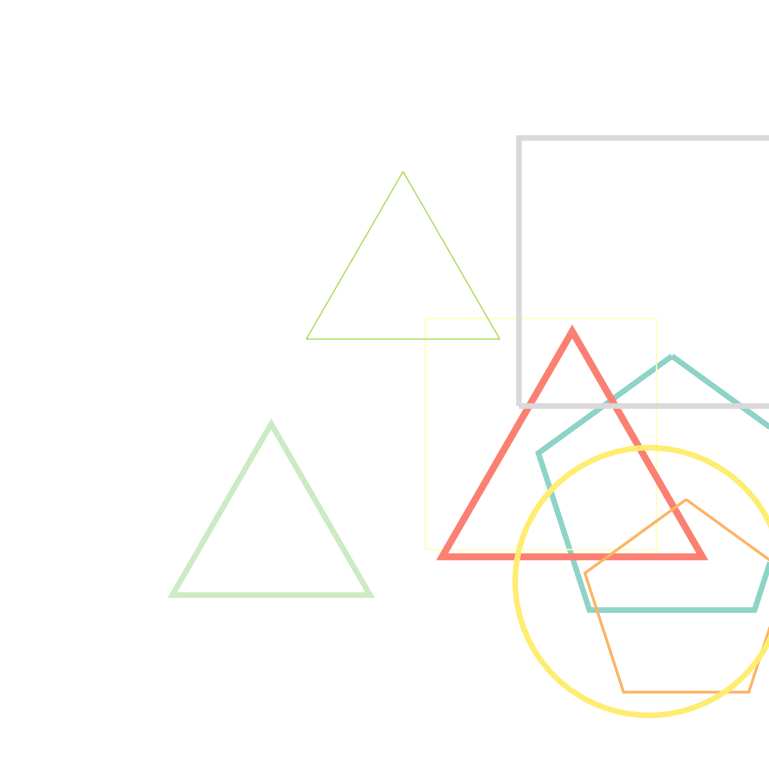[{"shape": "pentagon", "thickness": 2, "radius": 0.91, "center": [0.873, 0.355]}, {"shape": "square", "thickness": 0.5, "radius": 0.75, "center": [0.702, 0.437]}, {"shape": "triangle", "thickness": 2.5, "radius": 0.98, "center": [0.743, 0.374]}, {"shape": "pentagon", "thickness": 1, "radius": 0.69, "center": [0.891, 0.213]}, {"shape": "triangle", "thickness": 0.5, "radius": 0.73, "center": [0.523, 0.632]}, {"shape": "square", "thickness": 2, "radius": 0.87, "center": [0.848, 0.647]}, {"shape": "triangle", "thickness": 2, "radius": 0.74, "center": [0.352, 0.301]}, {"shape": "circle", "thickness": 2, "radius": 0.87, "center": [0.843, 0.245]}]